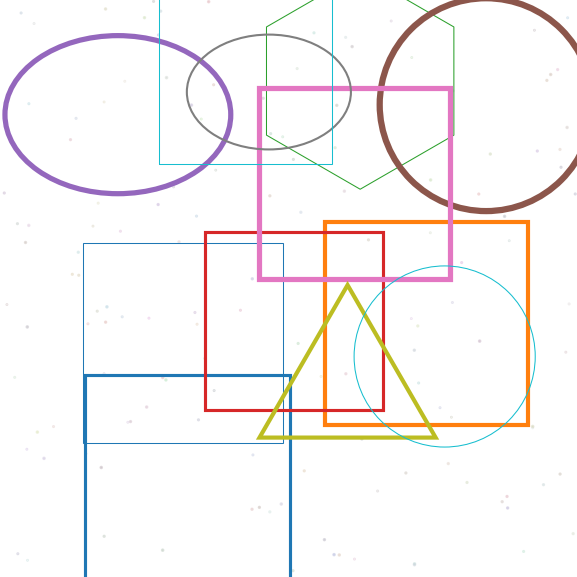[{"shape": "square", "thickness": 1.5, "radius": 0.89, "center": [0.324, 0.173]}, {"shape": "square", "thickness": 0.5, "radius": 0.87, "center": [0.317, 0.405]}, {"shape": "square", "thickness": 2, "radius": 0.88, "center": [0.738, 0.438]}, {"shape": "hexagon", "thickness": 0.5, "radius": 0.94, "center": [0.624, 0.859]}, {"shape": "square", "thickness": 1.5, "radius": 0.77, "center": [0.51, 0.443]}, {"shape": "oval", "thickness": 2.5, "radius": 0.98, "center": [0.204, 0.801]}, {"shape": "circle", "thickness": 3, "radius": 0.92, "center": [0.842, 0.818]}, {"shape": "square", "thickness": 2.5, "radius": 0.83, "center": [0.613, 0.681]}, {"shape": "oval", "thickness": 1, "radius": 0.71, "center": [0.466, 0.84]}, {"shape": "triangle", "thickness": 2, "radius": 0.88, "center": [0.602, 0.329]}, {"shape": "circle", "thickness": 0.5, "radius": 0.78, "center": [0.77, 0.382]}, {"shape": "square", "thickness": 0.5, "radius": 0.75, "center": [0.425, 0.864]}]